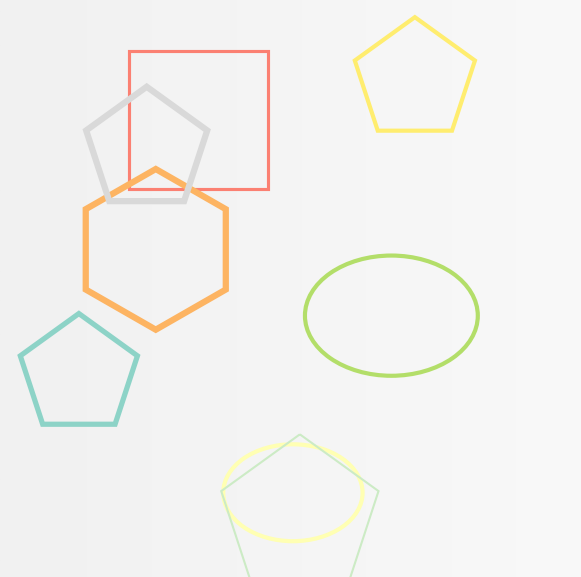[{"shape": "pentagon", "thickness": 2.5, "radius": 0.53, "center": [0.136, 0.35]}, {"shape": "oval", "thickness": 2, "radius": 0.6, "center": [0.504, 0.146]}, {"shape": "square", "thickness": 1.5, "radius": 0.6, "center": [0.341, 0.792]}, {"shape": "hexagon", "thickness": 3, "radius": 0.7, "center": [0.268, 0.567]}, {"shape": "oval", "thickness": 2, "radius": 0.74, "center": [0.673, 0.453]}, {"shape": "pentagon", "thickness": 3, "radius": 0.55, "center": [0.252, 0.739]}, {"shape": "pentagon", "thickness": 1, "radius": 0.71, "center": [0.516, 0.105]}, {"shape": "pentagon", "thickness": 2, "radius": 0.54, "center": [0.714, 0.861]}]